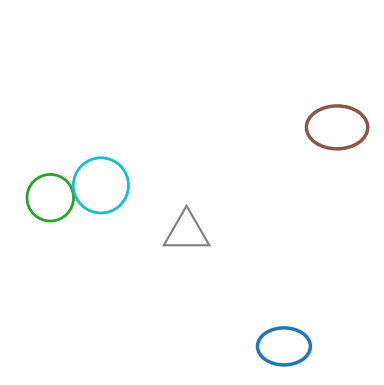[{"shape": "oval", "thickness": 2.5, "radius": 0.34, "center": [0.738, 0.1]}, {"shape": "circle", "thickness": 2, "radius": 0.3, "center": [0.131, 0.486]}, {"shape": "oval", "thickness": 2.5, "radius": 0.4, "center": [0.876, 0.669]}, {"shape": "triangle", "thickness": 1.5, "radius": 0.34, "center": [0.485, 0.397]}, {"shape": "circle", "thickness": 2, "radius": 0.36, "center": [0.262, 0.518]}]